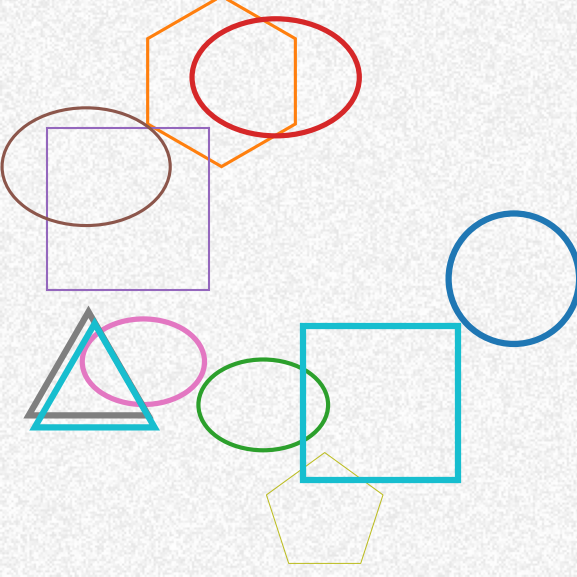[{"shape": "circle", "thickness": 3, "radius": 0.56, "center": [0.89, 0.517]}, {"shape": "hexagon", "thickness": 1.5, "radius": 0.74, "center": [0.384, 0.858]}, {"shape": "oval", "thickness": 2, "radius": 0.56, "center": [0.456, 0.298]}, {"shape": "oval", "thickness": 2.5, "radius": 0.72, "center": [0.477, 0.865]}, {"shape": "square", "thickness": 1, "radius": 0.7, "center": [0.222, 0.638]}, {"shape": "oval", "thickness": 1.5, "radius": 0.73, "center": [0.149, 0.71]}, {"shape": "oval", "thickness": 2.5, "radius": 0.53, "center": [0.248, 0.373]}, {"shape": "triangle", "thickness": 3, "radius": 0.6, "center": [0.153, 0.34]}, {"shape": "pentagon", "thickness": 0.5, "radius": 0.53, "center": [0.562, 0.109]}, {"shape": "triangle", "thickness": 3, "radius": 0.6, "center": [0.164, 0.319]}, {"shape": "square", "thickness": 3, "radius": 0.67, "center": [0.658, 0.301]}]